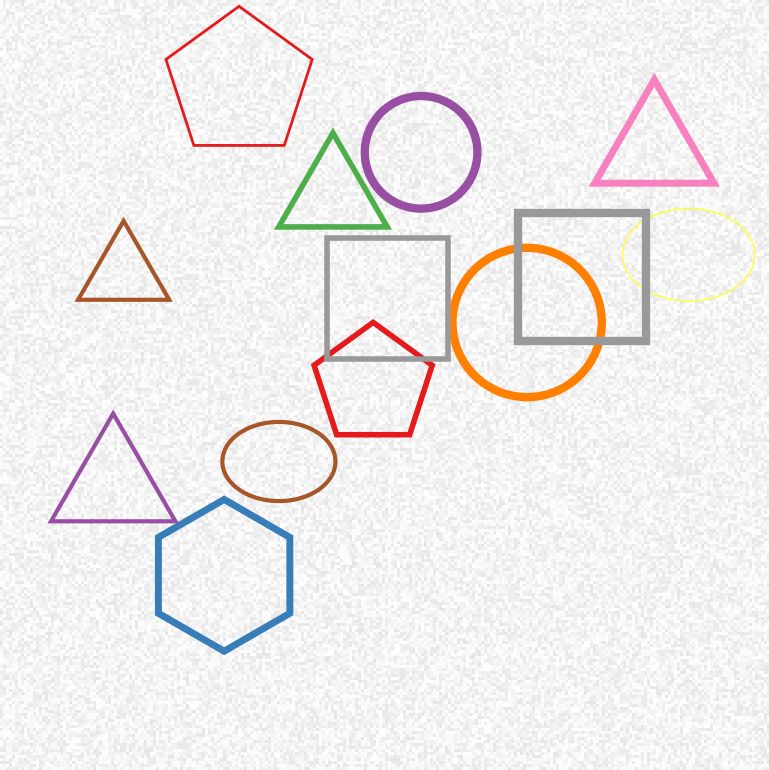[{"shape": "pentagon", "thickness": 1, "radius": 0.5, "center": [0.31, 0.892]}, {"shape": "pentagon", "thickness": 2, "radius": 0.4, "center": [0.485, 0.501]}, {"shape": "hexagon", "thickness": 2.5, "radius": 0.49, "center": [0.291, 0.253]}, {"shape": "triangle", "thickness": 2, "radius": 0.41, "center": [0.432, 0.746]}, {"shape": "triangle", "thickness": 1.5, "radius": 0.47, "center": [0.147, 0.37]}, {"shape": "circle", "thickness": 3, "radius": 0.37, "center": [0.547, 0.802]}, {"shape": "circle", "thickness": 3, "radius": 0.48, "center": [0.685, 0.581]}, {"shape": "oval", "thickness": 0.5, "radius": 0.43, "center": [0.894, 0.669]}, {"shape": "oval", "thickness": 1.5, "radius": 0.37, "center": [0.362, 0.401]}, {"shape": "triangle", "thickness": 1.5, "radius": 0.34, "center": [0.161, 0.645]}, {"shape": "triangle", "thickness": 2.5, "radius": 0.45, "center": [0.85, 0.807]}, {"shape": "square", "thickness": 2, "radius": 0.39, "center": [0.504, 0.612]}, {"shape": "square", "thickness": 3, "radius": 0.42, "center": [0.756, 0.64]}]